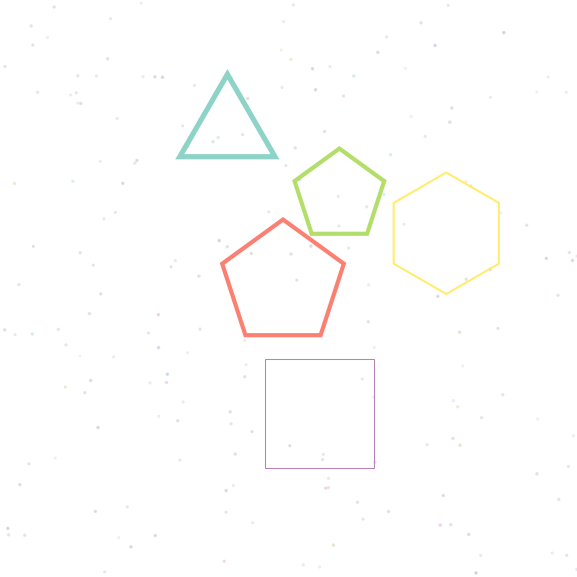[{"shape": "triangle", "thickness": 2.5, "radius": 0.48, "center": [0.394, 0.775]}, {"shape": "pentagon", "thickness": 2, "radius": 0.55, "center": [0.49, 0.508]}, {"shape": "pentagon", "thickness": 2, "radius": 0.41, "center": [0.588, 0.66]}, {"shape": "square", "thickness": 0.5, "radius": 0.47, "center": [0.553, 0.283]}, {"shape": "hexagon", "thickness": 1, "radius": 0.53, "center": [0.773, 0.595]}]